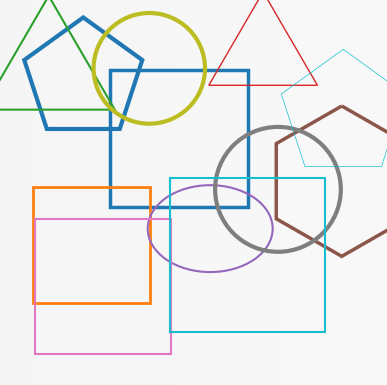[{"shape": "square", "thickness": 2.5, "radius": 0.89, "center": [0.462, 0.64]}, {"shape": "pentagon", "thickness": 3, "radius": 0.8, "center": [0.215, 0.795]}, {"shape": "square", "thickness": 2, "radius": 0.75, "center": [0.237, 0.364]}, {"shape": "triangle", "thickness": 1.5, "radius": 0.98, "center": [0.126, 0.814]}, {"shape": "triangle", "thickness": 1, "radius": 0.81, "center": [0.679, 0.859]}, {"shape": "oval", "thickness": 1.5, "radius": 0.81, "center": [0.542, 0.406]}, {"shape": "hexagon", "thickness": 2.5, "radius": 0.98, "center": [0.882, 0.529]}, {"shape": "square", "thickness": 1.5, "radius": 0.88, "center": [0.266, 0.257]}, {"shape": "circle", "thickness": 3, "radius": 0.81, "center": [0.717, 0.508]}, {"shape": "circle", "thickness": 3, "radius": 0.72, "center": [0.385, 0.822]}, {"shape": "square", "thickness": 1.5, "radius": 1.0, "center": [0.64, 0.338]}, {"shape": "pentagon", "thickness": 0.5, "radius": 0.84, "center": [0.886, 0.704]}]